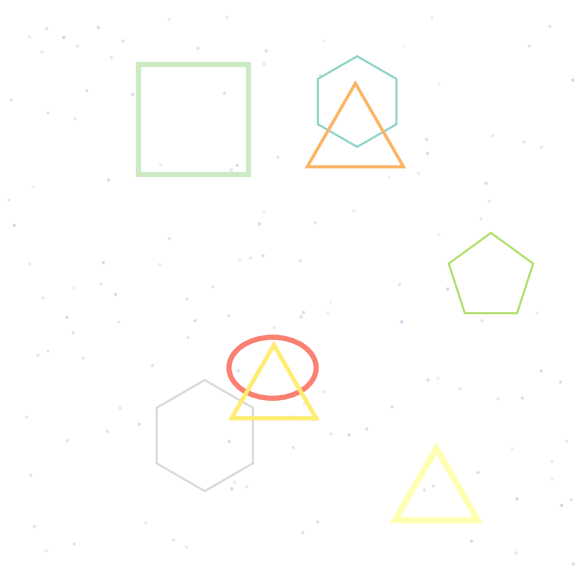[{"shape": "hexagon", "thickness": 1, "radius": 0.39, "center": [0.618, 0.823]}, {"shape": "triangle", "thickness": 3, "radius": 0.42, "center": [0.756, 0.14]}, {"shape": "oval", "thickness": 2.5, "radius": 0.38, "center": [0.472, 0.362]}, {"shape": "triangle", "thickness": 1.5, "radius": 0.48, "center": [0.615, 0.758]}, {"shape": "pentagon", "thickness": 1, "radius": 0.38, "center": [0.85, 0.519]}, {"shape": "hexagon", "thickness": 1, "radius": 0.48, "center": [0.355, 0.245]}, {"shape": "square", "thickness": 2.5, "radius": 0.48, "center": [0.334, 0.793]}, {"shape": "triangle", "thickness": 2, "radius": 0.42, "center": [0.474, 0.317]}]